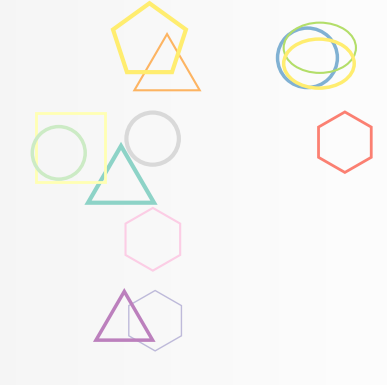[{"shape": "triangle", "thickness": 3, "radius": 0.49, "center": [0.312, 0.523]}, {"shape": "square", "thickness": 2, "radius": 0.45, "center": [0.182, 0.616]}, {"shape": "hexagon", "thickness": 1, "radius": 0.39, "center": [0.4, 0.167]}, {"shape": "hexagon", "thickness": 2, "radius": 0.39, "center": [0.89, 0.631]}, {"shape": "circle", "thickness": 2.5, "radius": 0.39, "center": [0.793, 0.85]}, {"shape": "triangle", "thickness": 1.5, "radius": 0.49, "center": [0.431, 0.814]}, {"shape": "oval", "thickness": 1.5, "radius": 0.47, "center": [0.825, 0.876]}, {"shape": "hexagon", "thickness": 1.5, "radius": 0.41, "center": [0.394, 0.378]}, {"shape": "circle", "thickness": 3, "radius": 0.34, "center": [0.394, 0.64]}, {"shape": "triangle", "thickness": 2.5, "radius": 0.42, "center": [0.321, 0.159]}, {"shape": "circle", "thickness": 2.5, "radius": 0.34, "center": [0.152, 0.603]}, {"shape": "pentagon", "thickness": 3, "radius": 0.49, "center": [0.386, 0.893]}, {"shape": "oval", "thickness": 2.5, "radius": 0.46, "center": [0.823, 0.835]}]